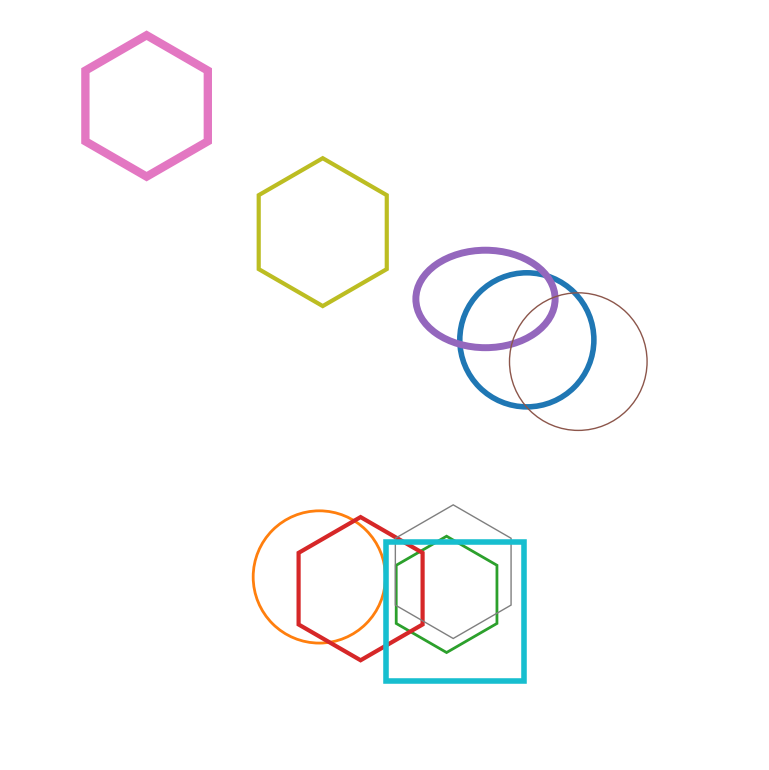[{"shape": "circle", "thickness": 2, "radius": 0.44, "center": [0.684, 0.559]}, {"shape": "circle", "thickness": 1, "radius": 0.43, "center": [0.415, 0.251]}, {"shape": "hexagon", "thickness": 1, "radius": 0.38, "center": [0.58, 0.228]}, {"shape": "hexagon", "thickness": 1.5, "radius": 0.46, "center": [0.468, 0.235]}, {"shape": "oval", "thickness": 2.5, "radius": 0.45, "center": [0.631, 0.612]}, {"shape": "circle", "thickness": 0.5, "radius": 0.45, "center": [0.751, 0.53]}, {"shape": "hexagon", "thickness": 3, "radius": 0.46, "center": [0.19, 0.862]}, {"shape": "hexagon", "thickness": 0.5, "radius": 0.43, "center": [0.589, 0.258]}, {"shape": "hexagon", "thickness": 1.5, "radius": 0.48, "center": [0.419, 0.699]}, {"shape": "square", "thickness": 2, "radius": 0.45, "center": [0.591, 0.206]}]